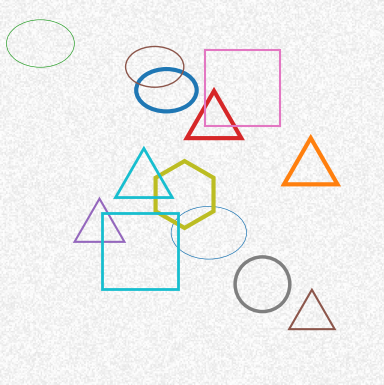[{"shape": "oval", "thickness": 0.5, "radius": 0.49, "center": [0.542, 0.396]}, {"shape": "oval", "thickness": 3, "radius": 0.39, "center": [0.432, 0.766]}, {"shape": "triangle", "thickness": 3, "radius": 0.4, "center": [0.807, 0.561]}, {"shape": "oval", "thickness": 0.5, "radius": 0.44, "center": [0.105, 0.887]}, {"shape": "triangle", "thickness": 3, "radius": 0.41, "center": [0.556, 0.682]}, {"shape": "triangle", "thickness": 1.5, "radius": 0.37, "center": [0.258, 0.409]}, {"shape": "triangle", "thickness": 1.5, "radius": 0.34, "center": [0.81, 0.179]}, {"shape": "oval", "thickness": 1, "radius": 0.38, "center": [0.402, 0.826]}, {"shape": "square", "thickness": 1.5, "radius": 0.49, "center": [0.63, 0.771]}, {"shape": "circle", "thickness": 2.5, "radius": 0.36, "center": [0.682, 0.262]}, {"shape": "hexagon", "thickness": 3, "radius": 0.43, "center": [0.479, 0.495]}, {"shape": "square", "thickness": 2, "radius": 0.49, "center": [0.363, 0.348]}, {"shape": "triangle", "thickness": 2, "radius": 0.43, "center": [0.374, 0.529]}]